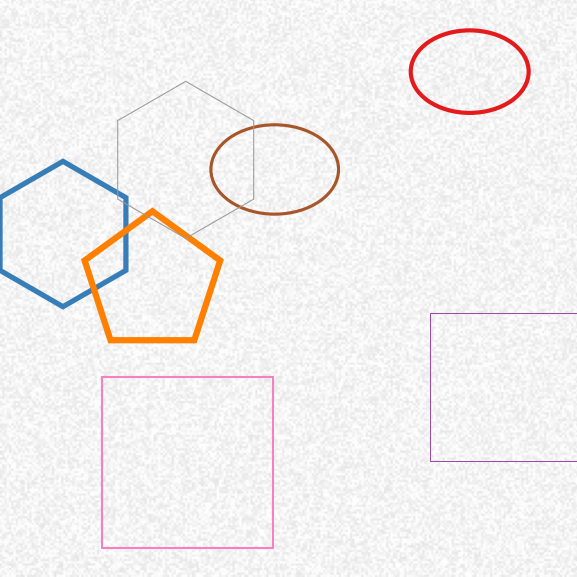[{"shape": "oval", "thickness": 2, "radius": 0.51, "center": [0.813, 0.875]}, {"shape": "hexagon", "thickness": 2.5, "radius": 0.63, "center": [0.109, 0.594]}, {"shape": "square", "thickness": 0.5, "radius": 0.64, "center": [0.873, 0.33]}, {"shape": "pentagon", "thickness": 3, "radius": 0.62, "center": [0.264, 0.51]}, {"shape": "oval", "thickness": 1.5, "radius": 0.55, "center": [0.476, 0.706]}, {"shape": "square", "thickness": 1, "radius": 0.74, "center": [0.325, 0.198]}, {"shape": "hexagon", "thickness": 0.5, "radius": 0.68, "center": [0.322, 0.722]}]